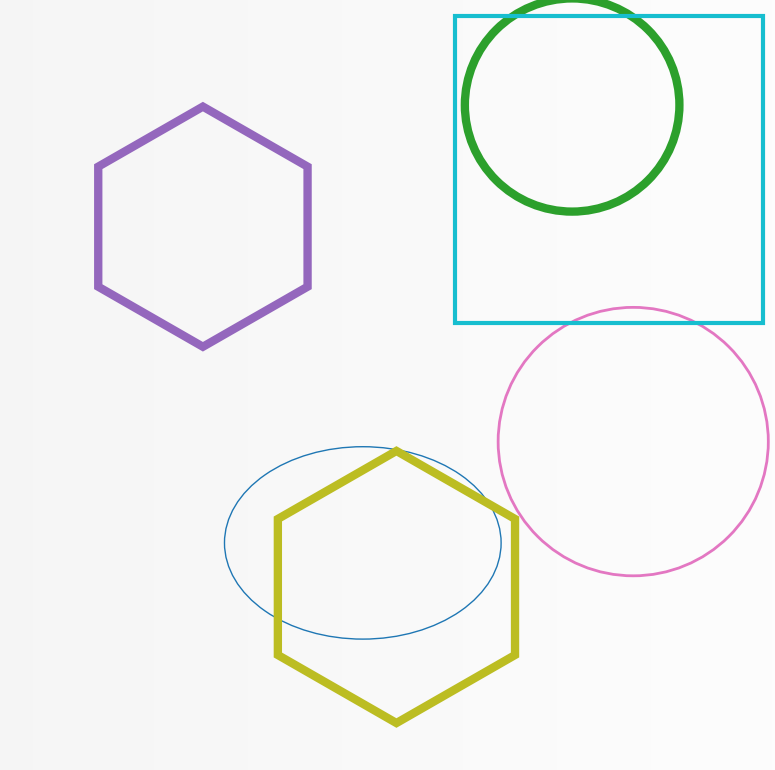[{"shape": "oval", "thickness": 0.5, "radius": 0.89, "center": [0.468, 0.295]}, {"shape": "circle", "thickness": 3, "radius": 0.69, "center": [0.738, 0.864]}, {"shape": "hexagon", "thickness": 3, "radius": 0.78, "center": [0.262, 0.706]}, {"shape": "circle", "thickness": 1, "radius": 0.87, "center": [0.817, 0.427]}, {"shape": "hexagon", "thickness": 3, "radius": 0.88, "center": [0.512, 0.238]}, {"shape": "square", "thickness": 1.5, "radius": 0.99, "center": [0.786, 0.78]}]